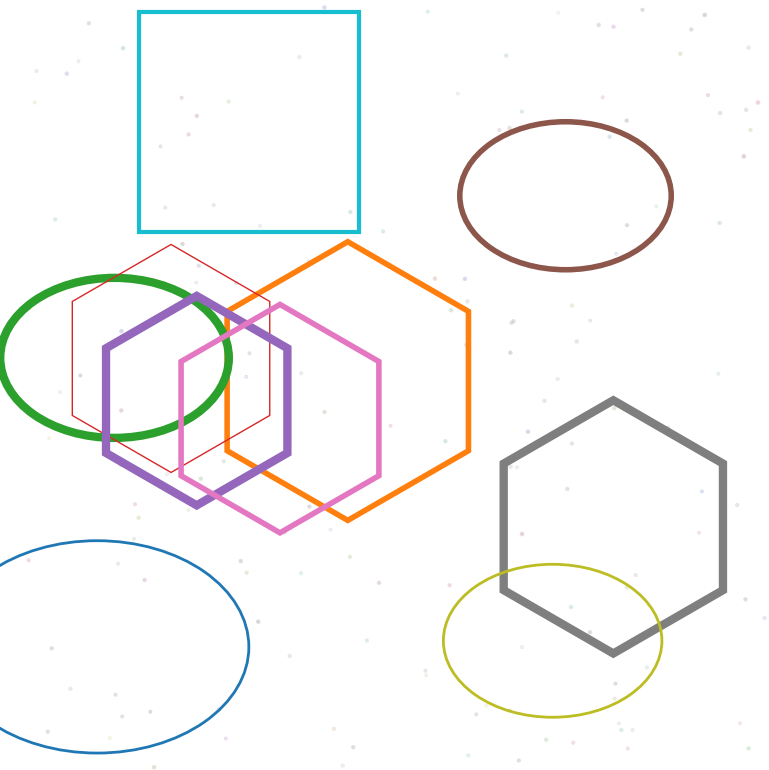[{"shape": "oval", "thickness": 1, "radius": 0.98, "center": [0.126, 0.16]}, {"shape": "hexagon", "thickness": 2, "radius": 0.9, "center": [0.452, 0.505]}, {"shape": "oval", "thickness": 3, "radius": 0.74, "center": [0.149, 0.535]}, {"shape": "hexagon", "thickness": 0.5, "radius": 0.74, "center": [0.222, 0.534]}, {"shape": "hexagon", "thickness": 3, "radius": 0.68, "center": [0.255, 0.48]}, {"shape": "oval", "thickness": 2, "radius": 0.69, "center": [0.734, 0.746]}, {"shape": "hexagon", "thickness": 2, "radius": 0.74, "center": [0.364, 0.456]}, {"shape": "hexagon", "thickness": 3, "radius": 0.82, "center": [0.797, 0.316]}, {"shape": "oval", "thickness": 1, "radius": 0.71, "center": [0.718, 0.168]}, {"shape": "square", "thickness": 1.5, "radius": 0.71, "center": [0.324, 0.841]}]